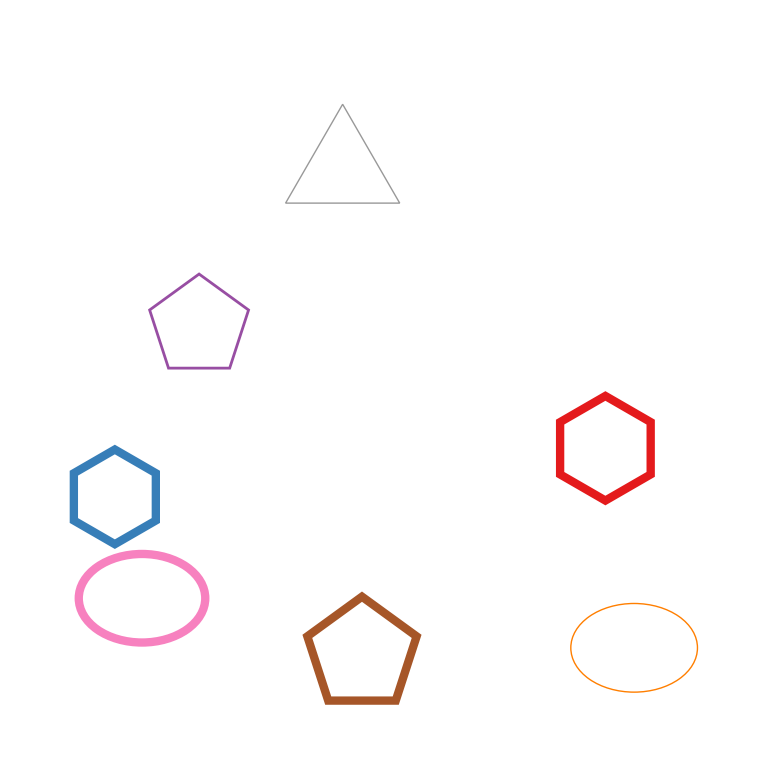[{"shape": "hexagon", "thickness": 3, "radius": 0.34, "center": [0.786, 0.418]}, {"shape": "hexagon", "thickness": 3, "radius": 0.31, "center": [0.149, 0.355]}, {"shape": "pentagon", "thickness": 1, "radius": 0.34, "center": [0.259, 0.577]}, {"shape": "oval", "thickness": 0.5, "radius": 0.41, "center": [0.824, 0.159]}, {"shape": "pentagon", "thickness": 3, "radius": 0.37, "center": [0.47, 0.15]}, {"shape": "oval", "thickness": 3, "radius": 0.41, "center": [0.184, 0.223]}, {"shape": "triangle", "thickness": 0.5, "radius": 0.43, "center": [0.445, 0.779]}]